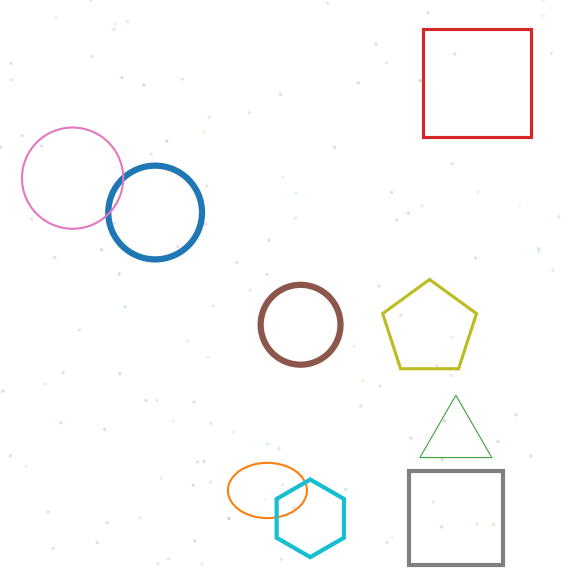[{"shape": "circle", "thickness": 3, "radius": 0.41, "center": [0.269, 0.631]}, {"shape": "oval", "thickness": 1, "radius": 0.34, "center": [0.463, 0.15]}, {"shape": "triangle", "thickness": 0.5, "radius": 0.36, "center": [0.789, 0.243]}, {"shape": "square", "thickness": 1.5, "radius": 0.47, "center": [0.825, 0.855]}, {"shape": "circle", "thickness": 3, "radius": 0.35, "center": [0.52, 0.437]}, {"shape": "circle", "thickness": 1, "radius": 0.44, "center": [0.126, 0.691]}, {"shape": "square", "thickness": 2, "radius": 0.41, "center": [0.79, 0.102]}, {"shape": "pentagon", "thickness": 1.5, "radius": 0.43, "center": [0.744, 0.43]}, {"shape": "hexagon", "thickness": 2, "radius": 0.34, "center": [0.537, 0.102]}]